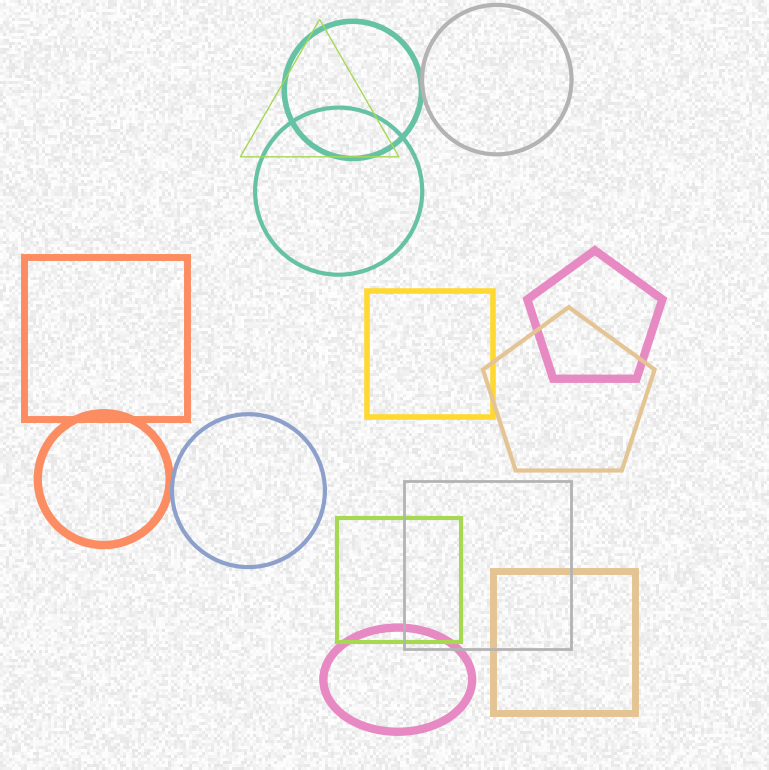[{"shape": "circle", "thickness": 1.5, "radius": 0.54, "center": [0.44, 0.752]}, {"shape": "circle", "thickness": 2, "radius": 0.45, "center": [0.458, 0.883]}, {"shape": "square", "thickness": 2.5, "radius": 0.53, "center": [0.137, 0.561]}, {"shape": "circle", "thickness": 3, "radius": 0.43, "center": [0.135, 0.378]}, {"shape": "circle", "thickness": 1.5, "radius": 0.5, "center": [0.323, 0.363]}, {"shape": "oval", "thickness": 3, "radius": 0.48, "center": [0.517, 0.117]}, {"shape": "pentagon", "thickness": 3, "radius": 0.46, "center": [0.773, 0.583]}, {"shape": "square", "thickness": 1.5, "radius": 0.4, "center": [0.518, 0.247]}, {"shape": "triangle", "thickness": 0.5, "radius": 0.59, "center": [0.415, 0.856]}, {"shape": "square", "thickness": 2, "radius": 0.41, "center": [0.558, 0.54]}, {"shape": "square", "thickness": 2.5, "radius": 0.46, "center": [0.732, 0.166]}, {"shape": "pentagon", "thickness": 1.5, "radius": 0.59, "center": [0.739, 0.484]}, {"shape": "circle", "thickness": 1.5, "radius": 0.49, "center": [0.645, 0.897]}, {"shape": "square", "thickness": 1, "radius": 0.54, "center": [0.633, 0.266]}]